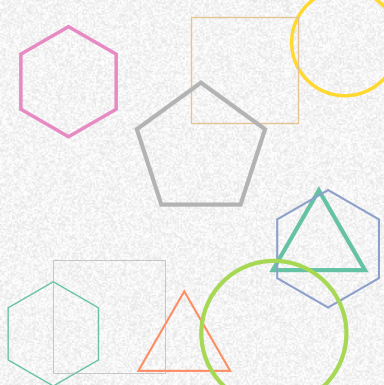[{"shape": "hexagon", "thickness": 1, "radius": 0.68, "center": [0.138, 0.133]}, {"shape": "triangle", "thickness": 3, "radius": 0.69, "center": [0.828, 0.367]}, {"shape": "triangle", "thickness": 1.5, "radius": 0.69, "center": [0.479, 0.106]}, {"shape": "hexagon", "thickness": 1.5, "radius": 0.76, "center": [0.852, 0.354]}, {"shape": "hexagon", "thickness": 2.5, "radius": 0.71, "center": [0.178, 0.788]}, {"shape": "circle", "thickness": 3, "radius": 0.94, "center": [0.711, 0.134]}, {"shape": "circle", "thickness": 2.5, "radius": 0.69, "center": [0.896, 0.89]}, {"shape": "square", "thickness": 1, "radius": 0.69, "center": [0.635, 0.818]}, {"shape": "pentagon", "thickness": 3, "radius": 0.88, "center": [0.522, 0.61]}, {"shape": "square", "thickness": 0.5, "radius": 0.73, "center": [0.283, 0.178]}]